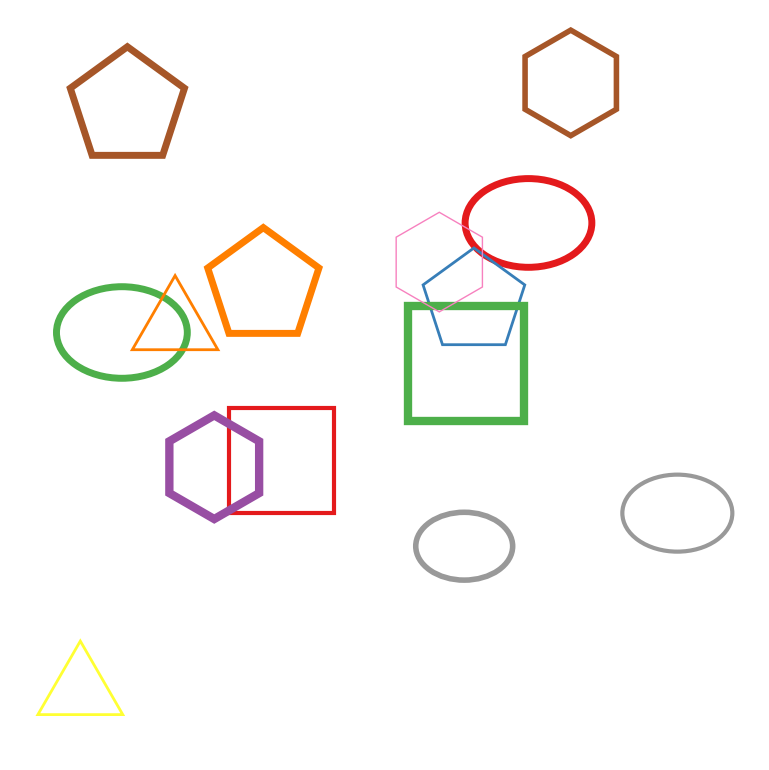[{"shape": "square", "thickness": 1.5, "radius": 0.34, "center": [0.365, 0.402]}, {"shape": "oval", "thickness": 2.5, "radius": 0.41, "center": [0.686, 0.71]}, {"shape": "pentagon", "thickness": 1, "radius": 0.35, "center": [0.615, 0.609]}, {"shape": "oval", "thickness": 2.5, "radius": 0.42, "center": [0.158, 0.568]}, {"shape": "square", "thickness": 3, "radius": 0.37, "center": [0.605, 0.528]}, {"shape": "hexagon", "thickness": 3, "radius": 0.34, "center": [0.278, 0.393]}, {"shape": "pentagon", "thickness": 2.5, "radius": 0.38, "center": [0.342, 0.628]}, {"shape": "triangle", "thickness": 1, "radius": 0.32, "center": [0.227, 0.578]}, {"shape": "triangle", "thickness": 1, "radius": 0.32, "center": [0.104, 0.104]}, {"shape": "hexagon", "thickness": 2, "radius": 0.34, "center": [0.741, 0.892]}, {"shape": "pentagon", "thickness": 2.5, "radius": 0.39, "center": [0.165, 0.861]}, {"shape": "hexagon", "thickness": 0.5, "radius": 0.32, "center": [0.571, 0.66]}, {"shape": "oval", "thickness": 1.5, "radius": 0.36, "center": [0.88, 0.334]}, {"shape": "oval", "thickness": 2, "radius": 0.31, "center": [0.603, 0.291]}]